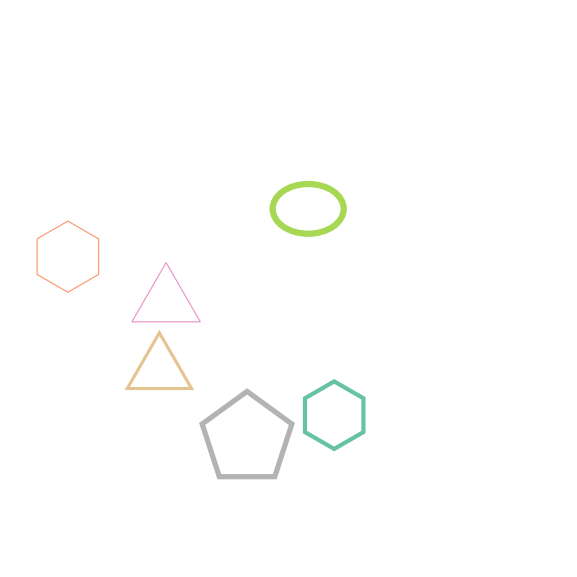[{"shape": "hexagon", "thickness": 2, "radius": 0.29, "center": [0.579, 0.28]}, {"shape": "hexagon", "thickness": 0.5, "radius": 0.31, "center": [0.118, 0.555]}, {"shape": "triangle", "thickness": 0.5, "radius": 0.34, "center": [0.288, 0.476]}, {"shape": "oval", "thickness": 3, "radius": 0.31, "center": [0.534, 0.637]}, {"shape": "triangle", "thickness": 1.5, "radius": 0.32, "center": [0.276, 0.359]}, {"shape": "pentagon", "thickness": 2.5, "radius": 0.41, "center": [0.428, 0.24]}]